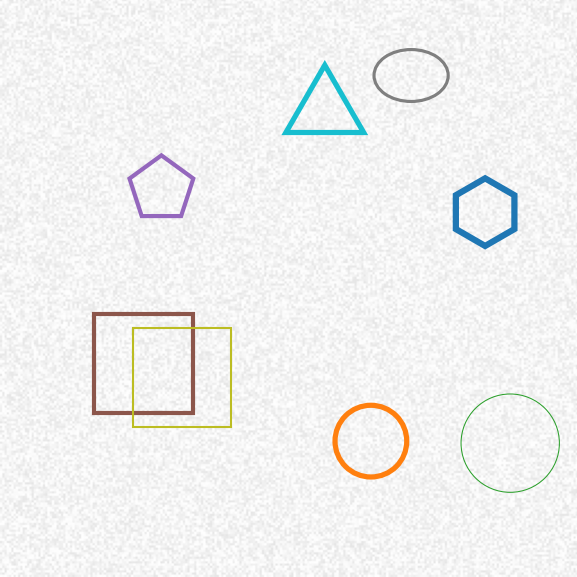[{"shape": "hexagon", "thickness": 3, "radius": 0.29, "center": [0.84, 0.632]}, {"shape": "circle", "thickness": 2.5, "radius": 0.31, "center": [0.642, 0.235]}, {"shape": "circle", "thickness": 0.5, "radius": 0.43, "center": [0.883, 0.232]}, {"shape": "pentagon", "thickness": 2, "radius": 0.29, "center": [0.28, 0.672]}, {"shape": "square", "thickness": 2, "radius": 0.43, "center": [0.249, 0.37]}, {"shape": "oval", "thickness": 1.5, "radius": 0.32, "center": [0.712, 0.868]}, {"shape": "square", "thickness": 1, "radius": 0.43, "center": [0.315, 0.345]}, {"shape": "triangle", "thickness": 2.5, "radius": 0.39, "center": [0.562, 0.809]}]